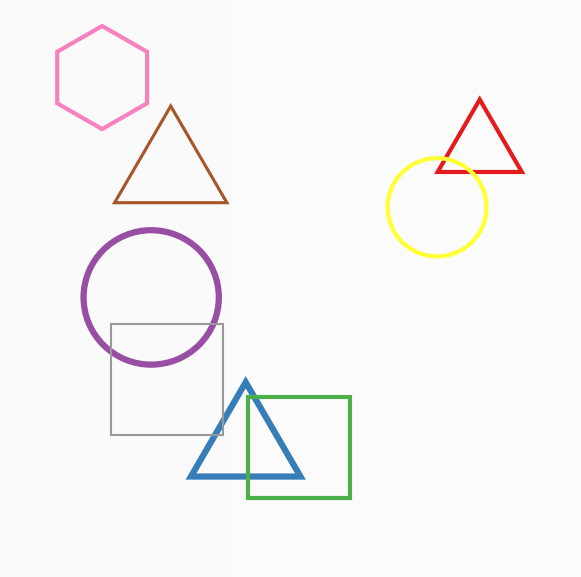[{"shape": "triangle", "thickness": 2, "radius": 0.42, "center": [0.825, 0.743]}, {"shape": "triangle", "thickness": 3, "radius": 0.54, "center": [0.423, 0.228]}, {"shape": "square", "thickness": 2, "radius": 0.44, "center": [0.514, 0.225]}, {"shape": "circle", "thickness": 3, "radius": 0.58, "center": [0.26, 0.484]}, {"shape": "circle", "thickness": 2, "radius": 0.43, "center": [0.752, 0.64]}, {"shape": "triangle", "thickness": 1.5, "radius": 0.56, "center": [0.294, 0.704]}, {"shape": "hexagon", "thickness": 2, "radius": 0.45, "center": [0.176, 0.865]}, {"shape": "square", "thickness": 1, "radius": 0.48, "center": [0.287, 0.342]}]